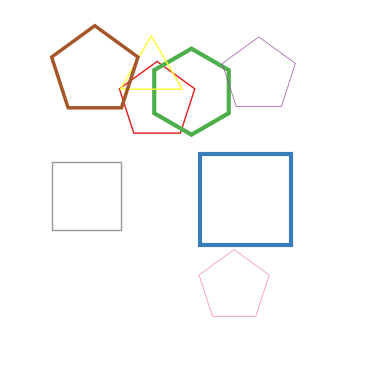[{"shape": "pentagon", "thickness": 1, "radius": 0.51, "center": [0.408, 0.737]}, {"shape": "square", "thickness": 3, "radius": 0.59, "center": [0.637, 0.481]}, {"shape": "hexagon", "thickness": 3, "radius": 0.56, "center": [0.497, 0.762]}, {"shape": "pentagon", "thickness": 0.5, "radius": 0.5, "center": [0.672, 0.804]}, {"shape": "triangle", "thickness": 1, "radius": 0.46, "center": [0.393, 0.815]}, {"shape": "pentagon", "thickness": 2.5, "radius": 0.59, "center": [0.246, 0.815]}, {"shape": "pentagon", "thickness": 0.5, "radius": 0.48, "center": [0.608, 0.256]}, {"shape": "square", "thickness": 1, "radius": 0.45, "center": [0.224, 0.491]}]